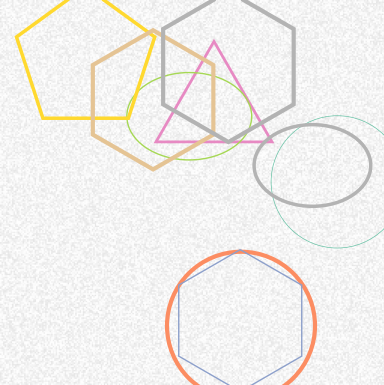[{"shape": "circle", "thickness": 0.5, "radius": 0.86, "center": [0.876, 0.528]}, {"shape": "circle", "thickness": 3, "radius": 0.96, "center": [0.626, 0.154]}, {"shape": "hexagon", "thickness": 1, "radius": 0.92, "center": [0.624, 0.167]}, {"shape": "triangle", "thickness": 2, "radius": 0.87, "center": [0.556, 0.718]}, {"shape": "oval", "thickness": 1, "radius": 0.81, "center": [0.492, 0.698]}, {"shape": "pentagon", "thickness": 2.5, "radius": 0.94, "center": [0.222, 0.846]}, {"shape": "hexagon", "thickness": 3, "radius": 0.9, "center": [0.398, 0.741]}, {"shape": "oval", "thickness": 2.5, "radius": 0.76, "center": [0.812, 0.57]}, {"shape": "hexagon", "thickness": 3, "radius": 0.98, "center": [0.593, 0.827]}]